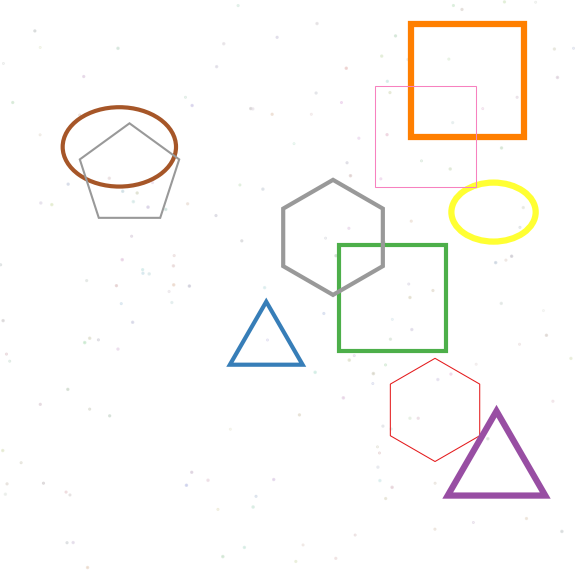[{"shape": "hexagon", "thickness": 0.5, "radius": 0.45, "center": [0.753, 0.289]}, {"shape": "triangle", "thickness": 2, "radius": 0.36, "center": [0.461, 0.404]}, {"shape": "square", "thickness": 2, "radius": 0.46, "center": [0.679, 0.483]}, {"shape": "triangle", "thickness": 3, "radius": 0.49, "center": [0.86, 0.19]}, {"shape": "square", "thickness": 3, "radius": 0.49, "center": [0.81, 0.859]}, {"shape": "oval", "thickness": 3, "radius": 0.36, "center": [0.855, 0.632]}, {"shape": "oval", "thickness": 2, "radius": 0.49, "center": [0.207, 0.745]}, {"shape": "square", "thickness": 0.5, "radius": 0.44, "center": [0.737, 0.763]}, {"shape": "pentagon", "thickness": 1, "radius": 0.45, "center": [0.224, 0.695]}, {"shape": "hexagon", "thickness": 2, "radius": 0.5, "center": [0.577, 0.588]}]